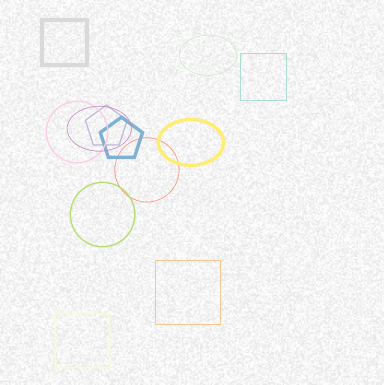[{"shape": "square", "thickness": 0.5, "radius": 0.3, "center": [0.683, 0.801]}, {"shape": "square", "thickness": 1, "radius": 0.35, "center": [0.213, 0.118]}, {"shape": "pentagon", "thickness": 1, "radius": 0.29, "center": [0.276, 0.67]}, {"shape": "circle", "thickness": 0.5, "radius": 0.42, "center": [0.382, 0.559]}, {"shape": "pentagon", "thickness": 2.5, "radius": 0.29, "center": [0.315, 0.638]}, {"shape": "square", "thickness": 0.5, "radius": 0.42, "center": [0.487, 0.241]}, {"shape": "circle", "thickness": 1, "radius": 0.42, "center": [0.267, 0.443]}, {"shape": "circle", "thickness": 1, "radius": 0.4, "center": [0.2, 0.657]}, {"shape": "square", "thickness": 3, "radius": 0.29, "center": [0.168, 0.89]}, {"shape": "oval", "thickness": 0.5, "radius": 0.42, "center": [0.258, 0.666]}, {"shape": "oval", "thickness": 0.5, "radius": 0.37, "center": [0.54, 0.856]}, {"shape": "oval", "thickness": 2.5, "radius": 0.42, "center": [0.496, 0.63]}]